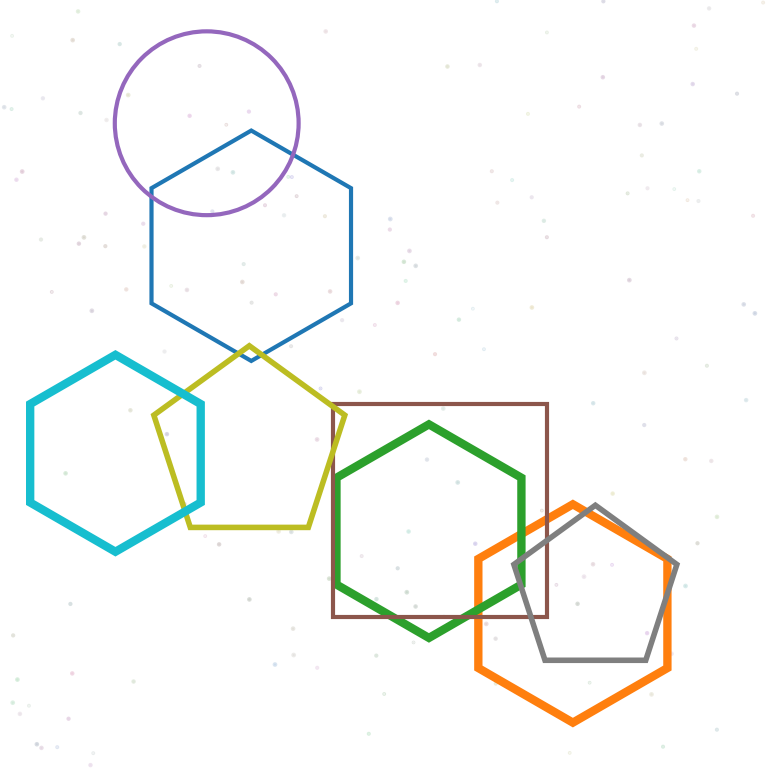[{"shape": "hexagon", "thickness": 1.5, "radius": 0.75, "center": [0.326, 0.681]}, {"shape": "hexagon", "thickness": 3, "radius": 0.71, "center": [0.744, 0.203]}, {"shape": "hexagon", "thickness": 3, "radius": 0.69, "center": [0.557, 0.31]}, {"shape": "circle", "thickness": 1.5, "radius": 0.6, "center": [0.268, 0.84]}, {"shape": "square", "thickness": 1.5, "radius": 0.69, "center": [0.571, 0.337]}, {"shape": "pentagon", "thickness": 2, "radius": 0.56, "center": [0.773, 0.233]}, {"shape": "pentagon", "thickness": 2, "radius": 0.65, "center": [0.324, 0.421]}, {"shape": "hexagon", "thickness": 3, "radius": 0.64, "center": [0.15, 0.411]}]